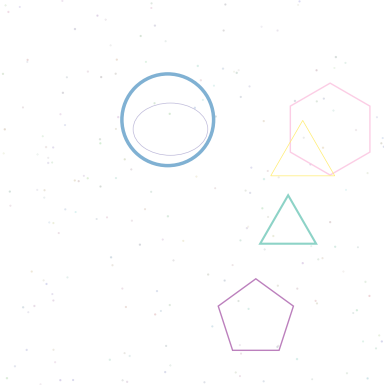[{"shape": "triangle", "thickness": 1.5, "radius": 0.42, "center": [0.748, 0.409]}, {"shape": "oval", "thickness": 0.5, "radius": 0.48, "center": [0.443, 0.664]}, {"shape": "circle", "thickness": 2.5, "radius": 0.6, "center": [0.436, 0.689]}, {"shape": "hexagon", "thickness": 1, "radius": 0.6, "center": [0.857, 0.665]}, {"shape": "pentagon", "thickness": 1, "radius": 0.51, "center": [0.664, 0.173]}, {"shape": "triangle", "thickness": 0.5, "radius": 0.48, "center": [0.786, 0.591]}]